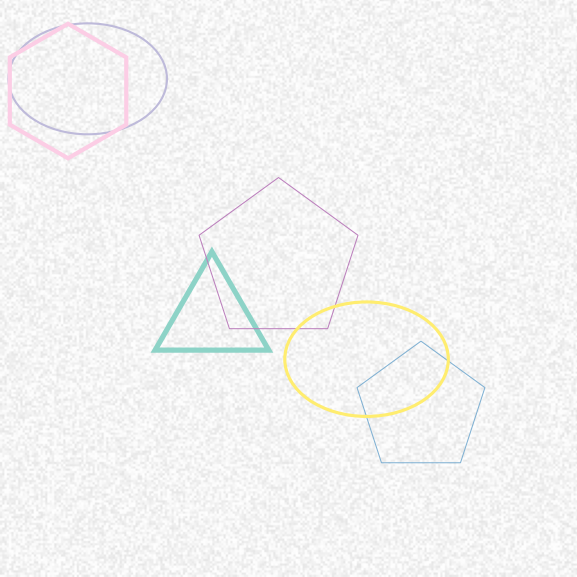[{"shape": "triangle", "thickness": 2.5, "radius": 0.57, "center": [0.367, 0.45]}, {"shape": "oval", "thickness": 1, "radius": 0.69, "center": [0.152, 0.863]}, {"shape": "pentagon", "thickness": 0.5, "radius": 0.58, "center": [0.729, 0.292]}, {"shape": "hexagon", "thickness": 2, "radius": 0.58, "center": [0.118, 0.842]}, {"shape": "pentagon", "thickness": 0.5, "radius": 0.72, "center": [0.482, 0.547]}, {"shape": "oval", "thickness": 1.5, "radius": 0.71, "center": [0.635, 0.377]}]